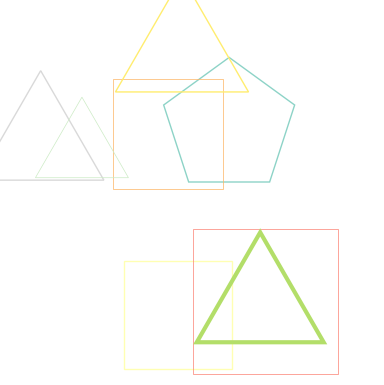[{"shape": "pentagon", "thickness": 1, "radius": 0.89, "center": [0.595, 0.672]}, {"shape": "square", "thickness": 1, "radius": 0.7, "center": [0.463, 0.181]}, {"shape": "square", "thickness": 0.5, "radius": 0.94, "center": [0.69, 0.216]}, {"shape": "square", "thickness": 0.5, "radius": 0.72, "center": [0.437, 0.652]}, {"shape": "triangle", "thickness": 3, "radius": 0.95, "center": [0.676, 0.206]}, {"shape": "triangle", "thickness": 1, "radius": 0.95, "center": [0.106, 0.627]}, {"shape": "triangle", "thickness": 0.5, "radius": 0.7, "center": [0.213, 0.608]}, {"shape": "triangle", "thickness": 1, "radius": 1.0, "center": [0.473, 0.861]}]